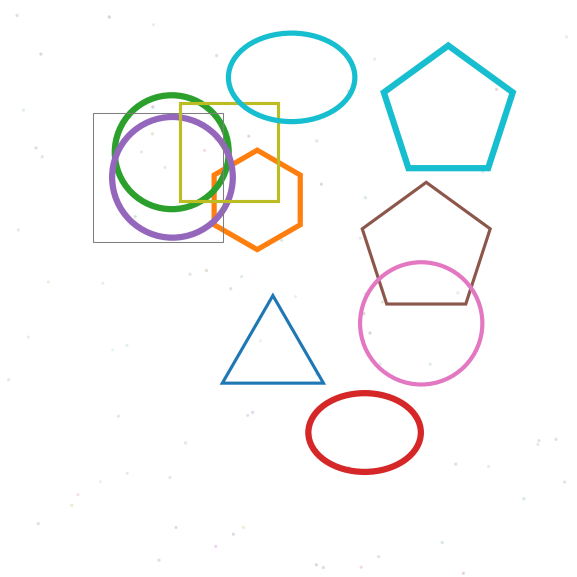[{"shape": "triangle", "thickness": 1.5, "radius": 0.51, "center": [0.473, 0.386]}, {"shape": "hexagon", "thickness": 2.5, "radius": 0.43, "center": [0.445, 0.653]}, {"shape": "circle", "thickness": 3, "radius": 0.49, "center": [0.297, 0.736]}, {"shape": "oval", "thickness": 3, "radius": 0.49, "center": [0.631, 0.25]}, {"shape": "circle", "thickness": 3, "radius": 0.52, "center": [0.299, 0.692]}, {"shape": "pentagon", "thickness": 1.5, "radius": 0.58, "center": [0.738, 0.567]}, {"shape": "circle", "thickness": 2, "radius": 0.53, "center": [0.729, 0.439]}, {"shape": "square", "thickness": 0.5, "radius": 0.56, "center": [0.273, 0.692]}, {"shape": "square", "thickness": 1.5, "radius": 0.42, "center": [0.396, 0.736]}, {"shape": "oval", "thickness": 2.5, "radius": 0.55, "center": [0.505, 0.865]}, {"shape": "pentagon", "thickness": 3, "radius": 0.59, "center": [0.776, 0.803]}]